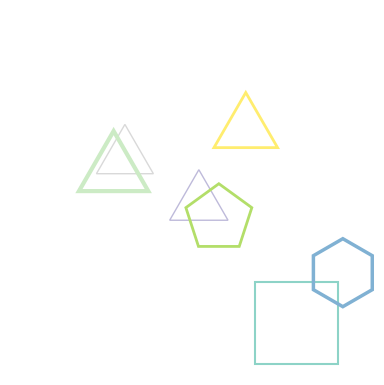[{"shape": "square", "thickness": 1.5, "radius": 0.54, "center": [0.77, 0.161]}, {"shape": "triangle", "thickness": 1, "radius": 0.44, "center": [0.516, 0.472]}, {"shape": "hexagon", "thickness": 2.5, "radius": 0.44, "center": [0.89, 0.292]}, {"shape": "pentagon", "thickness": 2, "radius": 0.45, "center": [0.568, 0.433]}, {"shape": "triangle", "thickness": 1, "radius": 0.43, "center": [0.324, 0.591]}, {"shape": "triangle", "thickness": 3, "radius": 0.52, "center": [0.295, 0.556]}, {"shape": "triangle", "thickness": 2, "radius": 0.48, "center": [0.638, 0.664]}]